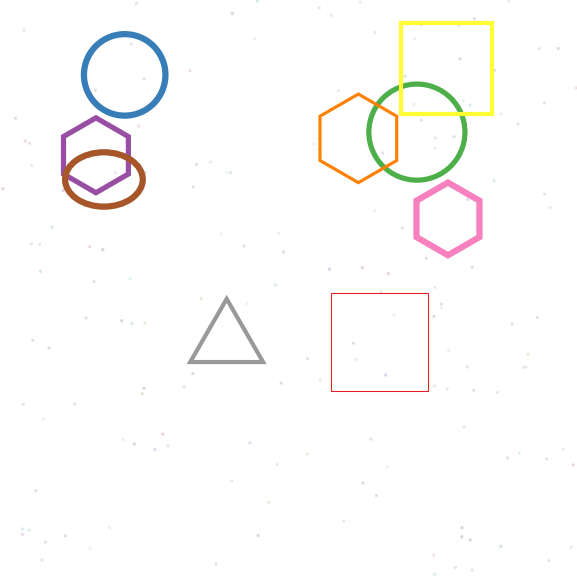[{"shape": "square", "thickness": 0.5, "radius": 0.42, "center": [0.657, 0.407]}, {"shape": "circle", "thickness": 3, "radius": 0.35, "center": [0.216, 0.869]}, {"shape": "circle", "thickness": 2.5, "radius": 0.42, "center": [0.722, 0.77]}, {"shape": "hexagon", "thickness": 2.5, "radius": 0.32, "center": [0.166, 0.73]}, {"shape": "hexagon", "thickness": 1.5, "radius": 0.38, "center": [0.621, 0.76]}, {"shape": "square", "thickness": 2, "radius": 0.39, "center": [0.774, 0.881]}, {"shape": "oval", "thickness": 3, "radius": 0.34, "center": [0.18, 0.688]}, {"shape": "hexagon", "thickness": 3, "radius": 0.31, "center": [0.776, 0.62]}, {"shape": "triangle", "thickness": 2, "radius": 0.36, "center": [0.392, 0.409]}]